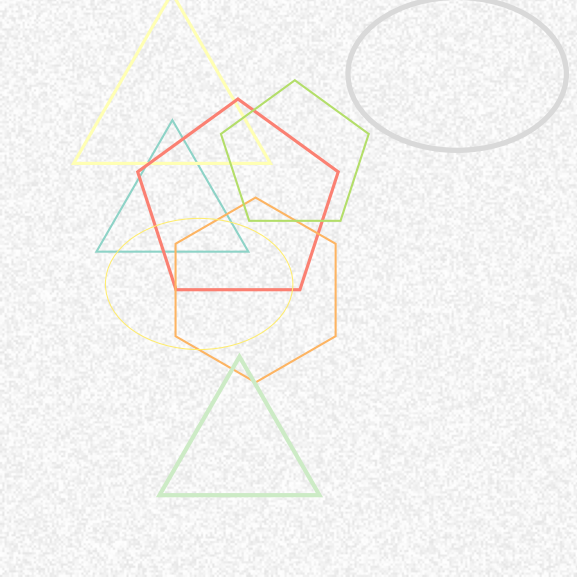[{"shape": "triangle", "thickness": 1, "radius": 0.76, "center": [0.299, 0.639]}, {"shape": "triangle", "thickness": 1.5, "radius": 0.98, "center": [0.298, 0.815]}, {"shape": "pentagon", "thickness": 1.5, "radius": 0.91, "center": [0.412, 0.645]}, {"shape": "hexagon", "thickness": 1, "radius": 0.8, "center": [0.443, 0.497]}, {"shape": "pentagon", "thickness": 1, "radius": 0.67, "center": [0.511, 0.726]}, {"shape": "oval", "thickness": 2.5, "radius": 0.95, "center": [0.792, 0.871]}, {"shape": "triangle", "thickness": 2, "radius": 0.8, "center": [0.415, 0.222]}, {"shape": "oval", "thickness": 0.5, "radius": 0.81, "center": [0.345, 0.507]}]